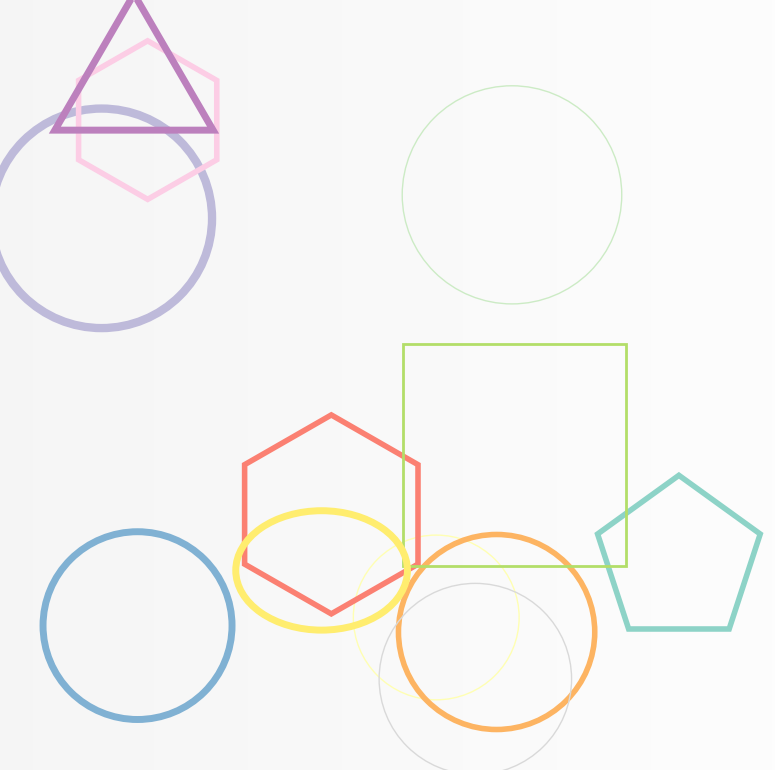[{"shape": "pentagon", "thickness": 2, "radius": 0.55, "center": [0.876, 0.272]}, {"shape": "circle", "thickness": 0.5, "radius": 0.53, "center": [0.563, 0.198]}, {"shape": "circle", "thickness": 3, "radius": 0.71, "center": [0.131, 0.716]}, {"shape": "hexagon", "thickness": 2, "radius": 0.65, "center": [0.427, 0.332]}, {"shape": "circle", "thickness": 2.5, "radius": 0.61, "center": [0.177, 0.188]}, {"shape": "circle", "thickness": 2, "radius": 0.63, "center": [0.641, 0.179]}, {"shape": "square", "thickness": 1, "radius": 0.72, "center": [0.664, 0.409]}, {"shape": "hexagon", "thickness": 2, "radius": 0.51, "center": [0.191, 0.844]}, {"shape": "circle", "thickness": 0.5, "radius": 0.62, "center": [0.613, 0.118]}, {"shape": "triangle", "thickness": 2.5, "radius": 0.59, "center": [0.173, 0.89]}, {"shape": "circle", "thickness": 0.5, "radius": 0.71, "center": [0.661, 0.747]}, {"shape": "oval", "thickness": 2.5, "radius": 0.55, "center": [0.415, 0.259]}]